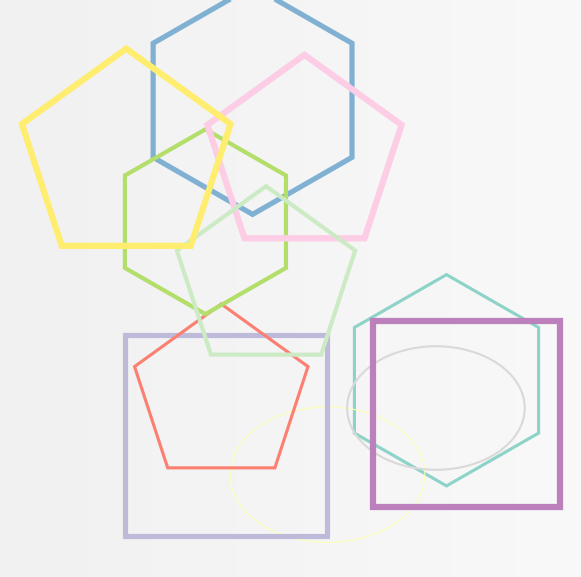[{"shape": "hexagon", "thickness": 1.5, "radius": 0.91, "center": [0.768, 0.341]}, {"shape": "oval", "thickness": 0.5, "radius": 0.84, "center": [0.563, 0.177]}, {"shape": "square", "thickness": 2.5, "radius": 0.87, "center": [0.389, 0.245]}, {"shape": "pentagon", "thickness": 1.5, "radius": 0.78, "center": [0.381, 0.316]}, {"shape": "hexagon", "thickness": 2.5, "radius": 0.99, "center": [0.435, 0.825]}, {"shape": "hexagon", "thickness": 2, "radius": 0.8, "center": [0.353, 0.615]}, {"shape": "pentagon", "thickness": 3, "radius": 0.88, "center": [0.524, 0.729]}, {"shape": "oval", "thickness": 1, "radius": 0.76, "center": [0.75, 0.293]}, {"shape": "square", "thickness": 3, "radius": 0.8, "center": [0.802, 0.282]}, {"shape": "pentagon", "thickness": 2, "radius": 0.81, "center": [0.458, 0.515]}, {"shape": "pentagon", "thickness": 3, "radius": 0.94, "center": [0.217, 0.726]}]